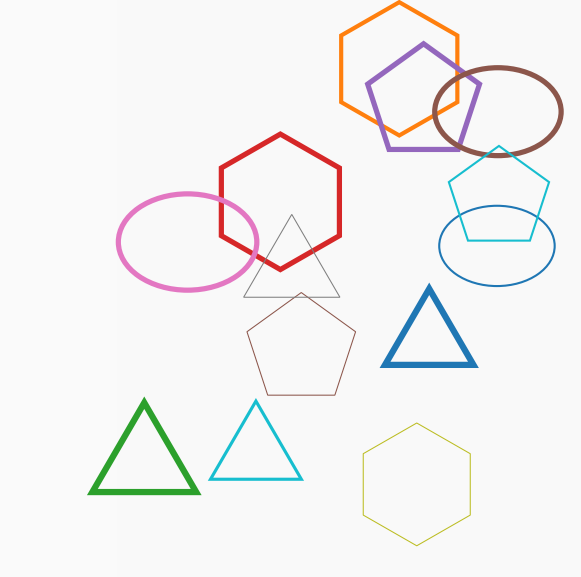[{"shape": "triangle", "thickness": 3, "radius": 0.44, "center": [0.738, 0.411]}, {"shape": "oval", "thickness": 1, "radius": 0.5, "center": [0.855, 0.573]}, {"shape": "hexagon", "thickness": 2, "radius": 0.58, "center": [0.687, 0.88]}, {"shape": "triangle", "thickness": 3, "radius": 0.52, "center": [0.248, 0.199]}, {"shape": "hexagon", "thickness": 2.5, "radius": 0.59, "center": [0.482, 0.65]}, {"shape": "pentagon", "thickness": 2.5, "radius": 0.51, "center": [0.729, 0.822]}, {"shape": "pentagon", "thickness": 0.5, "radius": 0.49, "center": [0.518, 0.394]}, {"shape": "oval", "thickness": 2.5, "radius": 0.54, "center": [0.857, 0.806]}, {"shape": "oval", "thickness": 2.5, "radius": 0.6, "center": [0.323, 0.58]}, {"shape": "triangle", "thickness": 0.5, "radius": 0.48, "center": [0.502, 0.532]}, {"shape": "hexagon", "thickness": 0.5, "radius": 0.53, "center": [0.717, 0.16]}, {"shape": "pentagon", "thickness": 1, "radius": 0.45, "center": [0.858, 0.656]}, {"shape": "triangle", "thickness": 1.5, "radius": 0.45, "center": [0.44, 0.214]}]